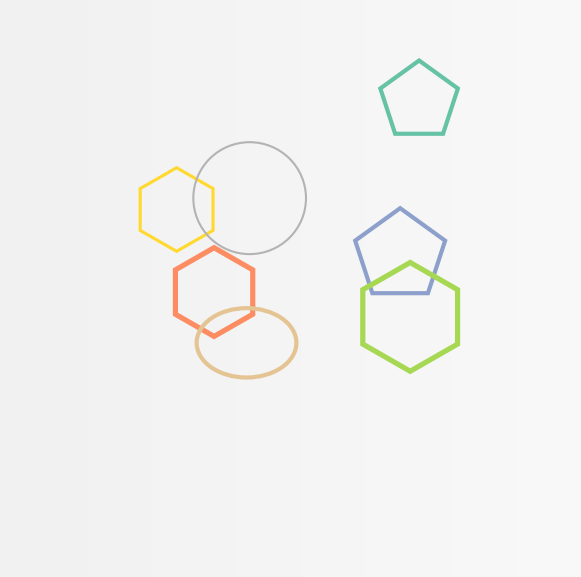[{"shape": "pentagon", "thickness": 2, "radius": 0.35, "center": [0.721, 0.824]}, {"shape": "hexagon", "thickness": 2.5, "radius": 0.38, "center": [0.368, 0.493]}, {"shape": "pentagon", "thickness": 2, "radius": 0.41, "center": [0.688, 0.557]}, {"shape": "hexagon", "thickness": 2.5, "radius": 0.47, "center": [0.706, 0.45]}, {"shape": "hexagon", "thickness": 1.5, "radius": 0.36, "center": [0.304, 0.636]}, {"shape": "oval", "thickness": 2, "radius": 0.43, "center": [0.424, 0.405]}, {"shape": "circle", "thickness": 1, "radius": 0.48, "center": [0.43, 0.656]}]